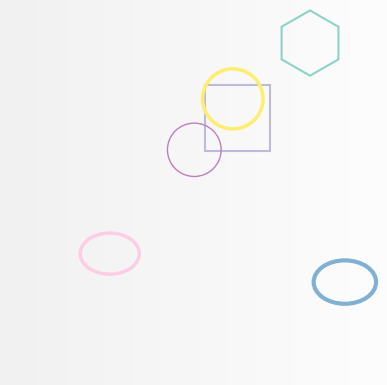[{"shape": "hexagon", "thickness": 1.5, "radius": 0.42, "center": [0.8, 0.888]}, {"shape": "square", "thickness": 1.5, "radius": 0.42, "center": [0.613, 0.693]}, {"shape": "oval", "thickness": 3, "radius": 0.4, "center": [0.89, 0.267]}, {"shape": "oval", "thickness": 2.5, "radius": 0.38, "center": [0.283, 0.341]}, {"shape": "circle", "thickness": 1, "radius": 0.35, "center": [0.501, 0.611]}, {"shape": "circle", "thickness": 2.5, "radius": 0.39, "center": [0.601, 0.743]}]